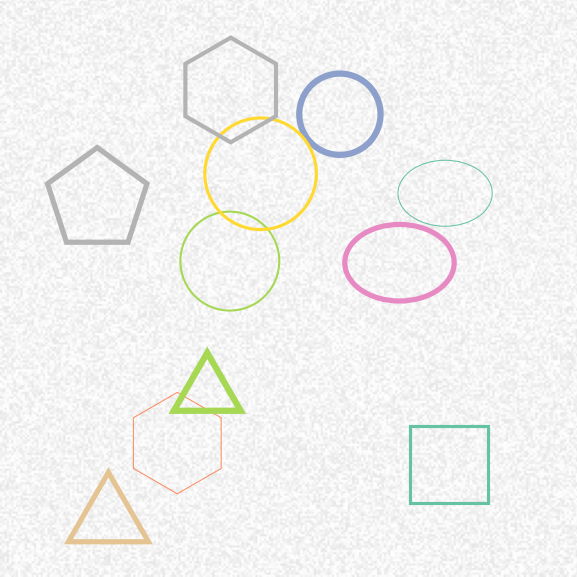[{"shape": "oval", "thickness": 0.5, "radius": 0.41, "center": [0.771, 0.665]}, {"shape": "square", "thickness": 1.5, "radius": 0.34, "center": [0.778, 0.194]}, {"shape": "hexagon", "thickness": 0.5, "radius": 0.44, "center": [0.307, 0.232]}, {"shape": "circle", "thickness": 3, "radius": 0.35, "center": [0.589, 0.801]}, {"shape": "oval", "thickness": 2.5, "radius": 0.47, "center": [0.692, 0.544]}, {"shape": "circle", "thickness": 1, "radius": 0.43, "center": [0.398, 0.547]}, {"shape": "triangle", "thickness": 3, "radius": 0.33, "center": [0.359, 0.321]}, {"shape": "circle", "thickness": 1.5, "radius": 0.48, "center": [0.451, 0.698]}, {"shape": "triangle", "thickness": 2.5, "radius": 0.4, "center": [0.188, 0.101]}, {"shape": "hexagon", "thickness": 2, "radius": 0.45, "center": [0.399, 0.843]}, {"shape": "pentagon", "thickness": 2.5, "radius": 0.45, "center": [0.168, 0.653]}]